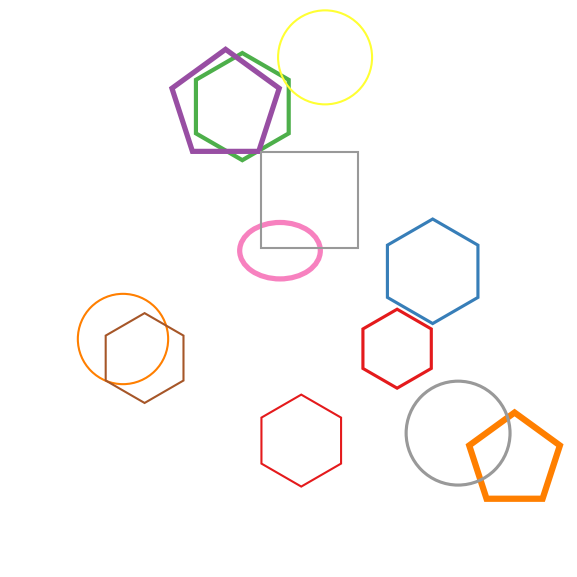[{"shape": "hexagon", "thickness": 1, "radius": 0.4, "center": [0.522, 0.236]}, {"shape": "hexagon", "thickness": 1.5, "radius": 0.34, "center": [0.688, 0.395]}, {"shape": "hexagon", "thickness": 1.5, "radius": 0.45, "center": [0.749, 0.529]}, {"shape": "hexagon", "thickness": 2, "radius": 0.46, "center": [0.42, 0.815]}, {"shape": "pentagon", "thickness": 2.5, "radius": 0.49, "center": [0.391, 0.816]}, {"shape": "pentagon", "thickness": 3, "radius": 0.41, "center": [0.891, 0.202]}, {"shape": "circle", "thickness": 1, "radius": 0.39, "center": [0.213, 0.412]}, {"shape": "circle", "thickness": 1, "radius": 0.41, "center": [0.563, 0.9]}, {"shape": "hexagon", "thickness": 1, "radius": 0.39, "center": [0.25, 0.379]}, {"shape": "oval", "thickness": 2.5, "radius": 0.35, "center": [0.485, 0.565]}, {"shape": "square", "thickness": 1, "radius": 0.42, "center": [0.535, 0.653]}, {"shape": "circle", "thickness": 1.5, "radius": 0.45, "center": [0.793, 0.249]}]